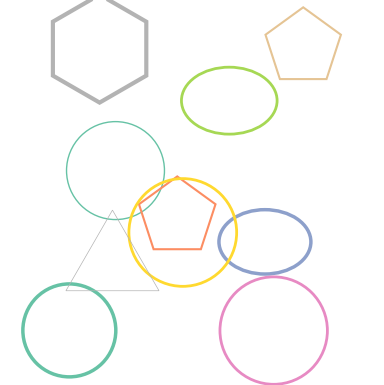[{"shape": "circle", "thickness": 1, "radius": 0.64, "center": [0.3, 0.557]}, {"shape": "circle", "thickness": 2.5, "radius": 0.6, "center": [0.18, 0.142]}, {"shape": "pentagon", "thickness": 1.5, "radius": 0.52, "center": [0.46, 0.437]}, {"shape": "oval", "thickness": 2.5, "radius": 0.6, "center": [0.688, 0.372]}, {"shape": "circle", "thickness": 2, "radius": 0.7, "center": [0.711, 0.141]}, {"shape": "oval", "thickness": 2, "radius": 0.62, "center": [0.596, 0.739]}, {"shape": "circle", "thickness": 2, "radius": 0.7, "center": [0.475, 0.396]}, {"shape": "pentagon", "thickness": 1.5, "radius": 0.52, "center": [0.788, 0.878]}, {"shape": "hexagon", "thickness": 3, "radius": 0.7, "center": [0.259, 0.874]}, {"shape": "triangle", "thickness": 0.5, "radius": 0.7, "center": [0.292, 0.315]}]